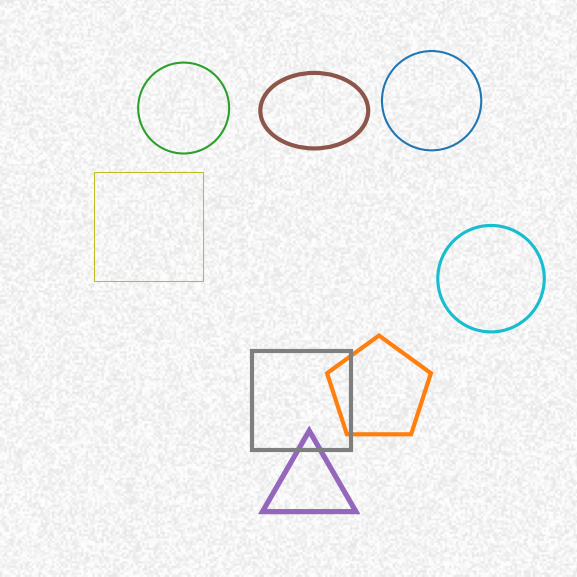[{"shape": "circle", "thickness": 1, "radius": 0.43, "center": [0.747, 0.825]}, {"shape": "pentagon", "thickness": 2, "radius": 0.47, "center": [0.656, 0.324]}, {"shape": "circle", "thickness": 1, "radius": 0.39, "center": [0.318, 0.812]}, {"shape": "triangle", "thickness": 2.5, "radius": 0.47, "center": [0.535, 0.16]}, {"shape": "oval", "thickness": 2, "radius": 0.47, "center": [0.544, 0.808]}, {"shape": "square", "thickness": 2, "radius": 0.43, "center": [0.522, 0.306]}, {"shape": "square", "thickness": 0.5, "radius": 0.47, "center": [0.258, 0.606]}, {"shape": "circle", "thickness": 1.5, "radius": 0.46, "center": [0.85, 0.517]}]